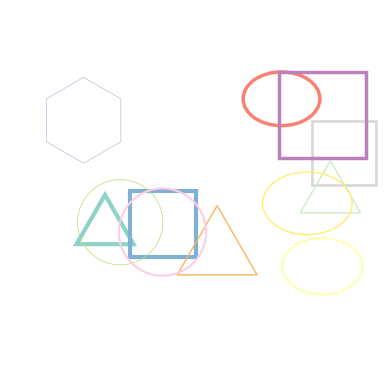[{"shape": "triangle", "thickness": 3, "radius": 0.43, "center": [0.273, 0.409]}, {"shape": "oval", "thickness": 1.5, "radius": 0.52, "center": [0.837, 0.308]}, {"shape": "hexagon", "thickness": 0.5, "radius": 0.56, "center": [0.217, 0.688]}, {"shape": "oval", "thickness": 2.5, "radius": 0.5, "center": [0.731, 0.743]}, {"shape": "square", "thickness": 3, "radius": 0.43, "center": [0.424, 0.418]}, {"shape": "triangle", "thickness": 1, "radius": 0.6, "center": [0.564, 0.346]}, {"shape": "circle", "thickness": 0.5, "radius": 0.55, "center": [0.312, 0.423]}, {"shape": "circle", "thickness": 1.5, "radius": 0.57, "center": [0.422, 0.397]}, {"shape": "square", "thickness": 2, "radius": 0.42, "center": [0.892, 0.603]}, {"shape": "square", "thickness": 2.5, "radius": 0.56, "center": [0.838, 0.702]}, {"shape": "triangle", "thickness": 1, "radius": 0.45, "center": [0.858, 0.492]}, {"shape": "oval", "thickness": 1, "radius": 0.58, "center": [0.798, 0.472]}]